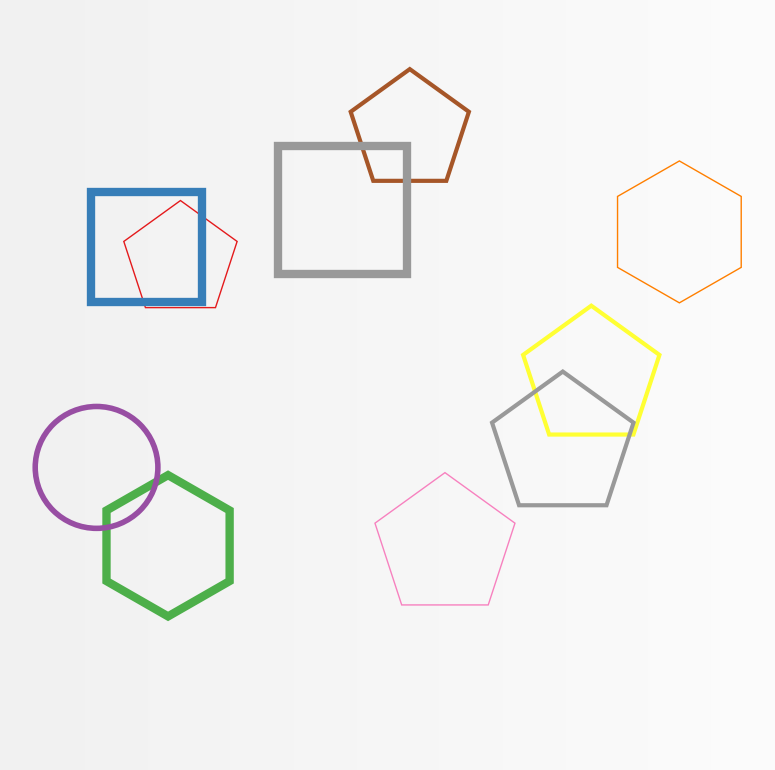[{"shape": "pentagon", "thickness": 0.5, "radius": 0.38, "center": [0.233, 0.663]}, {"shape": "square", "thickness": 3, "radius": 0.36, "center": [0.19, 0.679]}, {"shape": "hexagon", "thickness": 3, "radius": 0.46, "center": [0.217, 0.291]}, {"shape": "circle", "thickness": 2, "radius": 0.4, "center": [0.125, 0.393]}, {"shape": "hexagon", "thickness": 0.5, "radius": 0.46, "center": [0.877, 0.699]}, {"shape": "pentagon", "thickness": 1.5, "radius": 0.46, "center": [0.763, 0.51]}, {"shape": "pentagon", "thickness": 1.5, "radius": 0.4, "center": [0.529, 0.83]}, {"shape": "pentagon", "thickness": 0.5, "radius": 0.47, "center": [0.574, 0.291]}, {"shape": "pentagon", "thickness": 1.5, "radius": 0.48, "center": [0.726, 0.421]}, {"shape": "square", "thickness": 3, "radius": 0.42, "center": [0.442, 0.728]}]